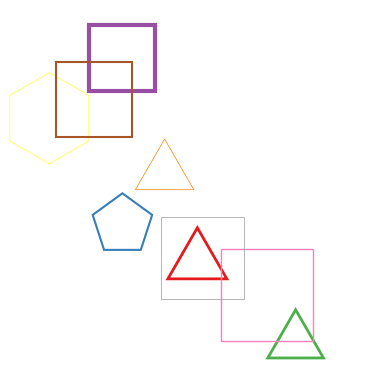[{"shape": "triangle", "thickness": 2, "radius": 0.44, "center": [0.513, 0.32]}, {"shape": "pentagon", "thickness": 1.5, "radius": 0.41, "center": [0.318, 0.417]}, {"shape": "triangle", "thickness": 2, "radius": 0.42, "center": [0.768, 0.112]}, {"shape": "square", "thickness": 3, "radius": 0.43, "center": [0.316, 0.85]}, {"shape": "triangle", "thickness": 0.5, "radius": 0.44, "center": [0.428, 0.551]}, {"shape": "hexagon", "thickness": 0.5, "radius": 0.59, "center": [0.128, 0.693]}, {"shape": "square", "thickness": 1.5, "radius": 0.49, "center": [0.244, 0.742]}, {"shape": "square", "thickness": 1, "radius": 0.6, "center": [0.693, 0.234]}, {"shape": "square", "thickness": 0.5, "radius": 0.53, "center": [0.526, 0.331]}]